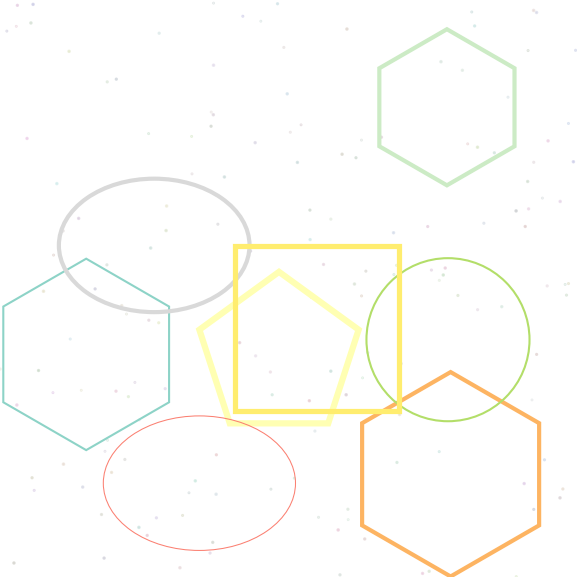[{"shape": "hexagon", "thickness": 1, "radius": 0.83, "center": [0.149, 0.385]}, {"shape": "pentagon", "thickness": 3, "radius": 0.73, "center": [0.483, 0.383]}, {"shape": "oval", "thickness": 0.5, "radius": 0.83, "center": [0.345, 0.162]}, {"shape": "hexagon", "thickness": 2, "radius": 0.88, "center": [0.78, 0.178]}, {"shape": "circle", "thickness": 1, "radius": 0.71, "center": [0.776, 0.411]}, {"shape": "oval", "thickness": 2, "radius": 0.83, "center": [0.267, 0.574]}, {"shape": "hexagon", "thickness": 2, "radius": 0.68, "center": [0.774, 0.813]}, {"shape": "square", "thickness": 2.5, "radius": 0.71, "center": [0.549, 0.43]}]